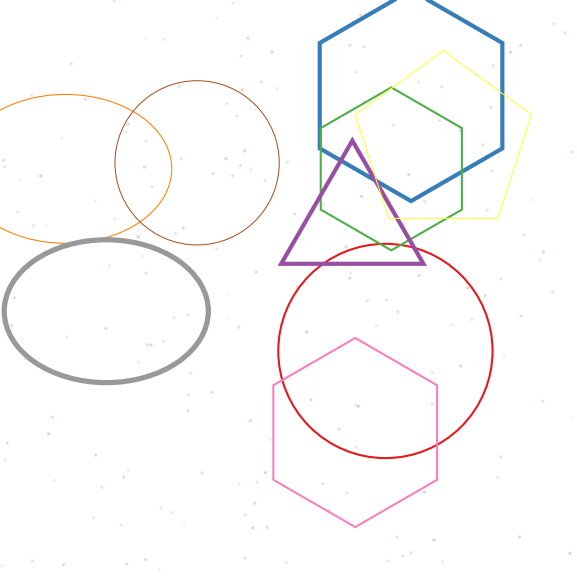[{"shape": "circle", "thickness": 1, "radius": 0.93, "center": [0.667, 0.391]}, {"shape": "hexagon", "thickness": 2, "radius": 0.91, "center": [0.712, 0.833]}, {"shape": "hexagon", "thickness": 1, "radius": 0.71, "center": [0.678, 0.707]}, {"shape": "triangle", "thickness": 2, "radius": 0.71, "center": [0.61, 0.613]}, {"shape": "oval", "thickness": 0.5, "radius": 0.92, "center": [0.113, 0.707]}, {"shape": "pentagon", "thickness": 0.5, "radius": 0.8, "center": [0.768, 0.751]}, {"shape": "circle", "thickness": 0.5, "radius": 0.71, "center": [0.341, 0.717]}, {"shape": "hexagon", "thickness": 1, "radius": 0.82, "center": [0.615, 0.25]}, {"shape": "oval", "thickness": 2.5, "radius": 0.88, "center": [0.184, 0.46]}]